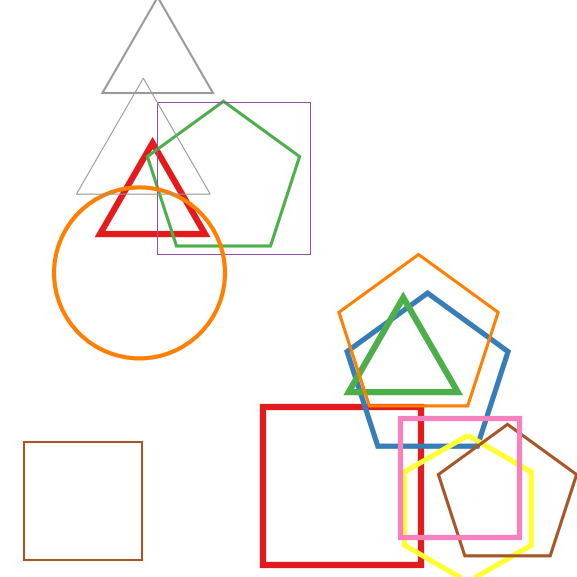[{"shape": "square", "thickness": 3, "radius": 0.68, "center": [0.592, 0.158]}, {"shape": "triangle", "thickness": 3, "radius": 0.53, "center": [0.264, 0.646]}, {"shape": "pentagon", "thickness": 2.5, "radius": 0.73, "center": [0.74, 0.345]}, {"shape": "pentagon", "thickness": 1.5, "radius": 0.69, "center": [0.387, 0.685]}, {"shape": "triangle", "thickness": 3, "radius": 0.55, "center": [0.698, 0.375]}, {"shape": "square", "thickness": 0.5, "radius": 0.66, "center": [0.405, 0.691]}, {"shape": "pentagon", "thickness": 1.5, "radius": 0.72, "center": [0.725, 0.414]}, {"shape": "circle", "thickness": 2, "radius": 0.74, "center": [0.242, 0.527]}, {"shape": "hexagon", "thickness": 2.5, "radius": 0.63, "center": [0.81, 0.118]}, {"shape": "pentagon", "thickness": 1.5, "radius": 0.63, "center": [0.879, 0.138]}, {"shape": "square", "thickness": 1, "radius": 0.51, "center": [0.144, 0.132]}, {"shape": "square", "thickness": 2.5, "radius": 0.51, "center": [0.796, 0.172]}, {"shape": "triangle", "thickness": 0.5, "radius": 0.67, "center": [0.248, 0.73]}, {"shape": "triangle", "thickness": 1, "radius": 0.55, "center": [0.273, 0.893]}]